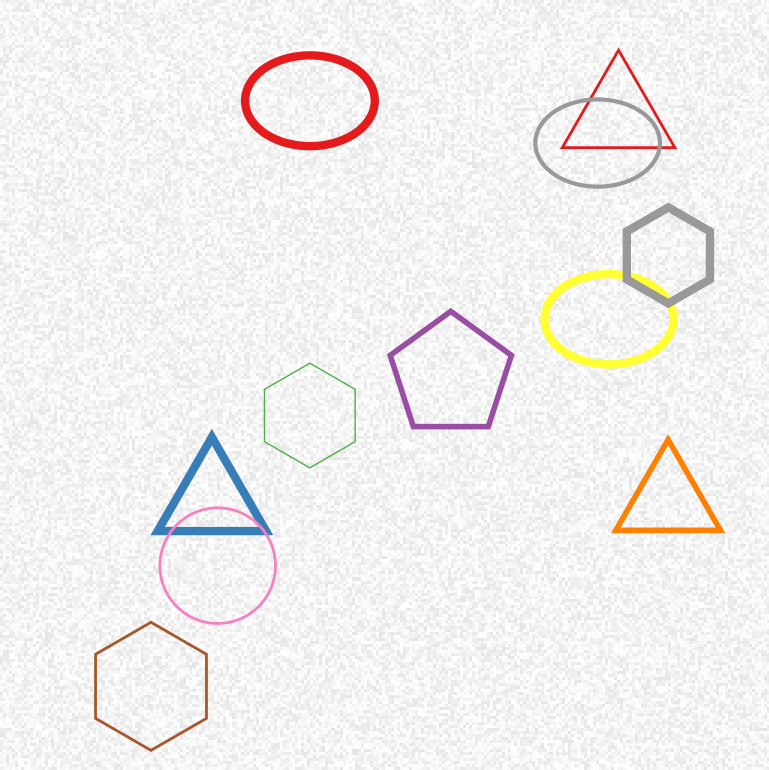[{"shape": "triangle", "thickness": 1, "radius": 0.42, "center": [0.803, 0.85]}, {"shape": "oval", "thickness": 3, "radius": 0.42, "center": [0.403, 0.869]}, {"shape": "triangle", "thickness": 3, "radius": 0.41, "center": [0.275, 0.351]}, {"shape": "hexagon", "thickness": 0.5, "radius": 0.34, "center": [0.402, 0.46]}, {"shape": "pentagon", "thickness": 2, "radius": 0.41, "center": [0.585, 0.513]}, {"shape": "triangle", "thickness": 2, "radius": 0.39, "center": [0.868, 0.351]}, {"shape": "oval", "thickness": 3, "radius": 0.42, "center": [0.791, 0.585]}, {"shape": "hexagon", "thickness": 1, "radius": 0.42, "center": [0.196, 0.109]}, {"shape": "circle", "thickness": 1, "radius": 0.38, "center": [0.283, 0.265]}, {"shape": "hexagon", "thickness": 3, "radius": 0.31, "center": [0.868, 0.668]}, {"shape": "oval", "thickness": 1.5, "radius": 0.4, "center": [0.776, 0.814]}]